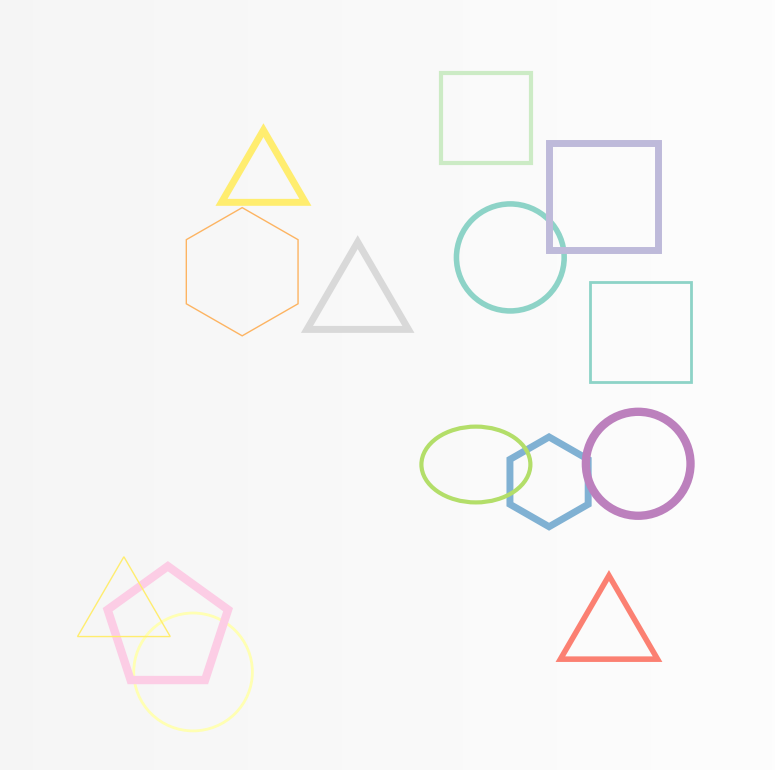[{"shape": "circle", "thickness": 2, "radius": 0.35, "center": [0.658, 0.666]}, {"shape": "square", "thickness": 1, "radius": 0.32, "center": [0.827, 0.569]}, {"shape": "circle", "thickness": 1, "radius": 0.38, "center": [0.249, 0.127]}, {"shape": "square", "thickness": 2.5, "radius": 0.35, "center": [0.779, 0.745]}, {"shape": "triangle", "thickness": 2, "radius": 0.36, "center": [0.786, 0.18]}, {"shape": "hexagon", "thickness": 2.5, "radius": 0.29, "center": [0.708, 0.374]}, {"shape": "hexagon", "thickness": 0.5, "radius": 0.42, "center": [0.312, 0.647]}, {"shape": "oval", "thickness": 1.5, "radius": 0.35, "center": [0.614, 0.397]}, {"shape": "pentagon", "thickness": 3, "radius": 0.41, "center": [0.217, 0.183]}, {"shape": "triangle", "thickness": 2.5, "radius": 0.38, "center": [0.462, 0.61]}, {"shape": "circle", "thickness": 3, "radius": 0.34, "center": [0.823, 0.398]}, {"shape": "square", "thickness": 1.5, "radius": 0.29, "center": [0.627, 0.847]}, {"shape": "triangle", "thickness": 0.5, "radius": 0.35, "center": [0.16, 0.208]}, {"shape": "triangle", "thickness": 2.5, "radius": 0.31, "center": [0.34, 0.768]}]